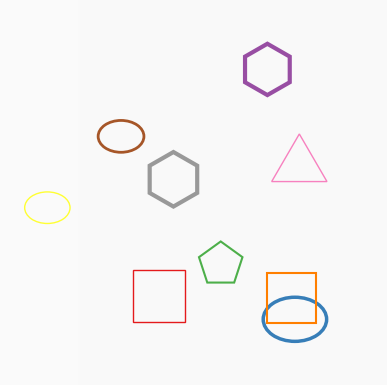[{"shape": "square", "thickness": 1, "radius": 0.34, "center": [0.41, 0.232]}, {"shape": "oval", "thickness": 2.5, "radius": 0.41, "center": [0.761, 0.171]}, {"shape": "pentagon", "thickness": 1.5, "radius": 0.3, "center": [0.57, 0.314]}, {"shape": "hexagon", "thickness": 3, "radius": 0.33, "center": [0.69, 0.82]}, {"shape": "square", "thickness": 1.5, "radius": 0.32, "center": [0.752, 0.226]}, {"shape": "oval", "thickness": 1, "radius": 0.29, "center": [0.122, 0.461]}, {"shape": "oval", "thickness": 2, "radius": 0.3, "center": [0.312, 0.646]}, {"shape": "triangle", "thickness": 1, "radius": 0.41, "center": [0.772, 0.57]}, {"shape": "hexagon", "thickness": 3, "radius": 0.35, "center": [0.448, 0.534]}]